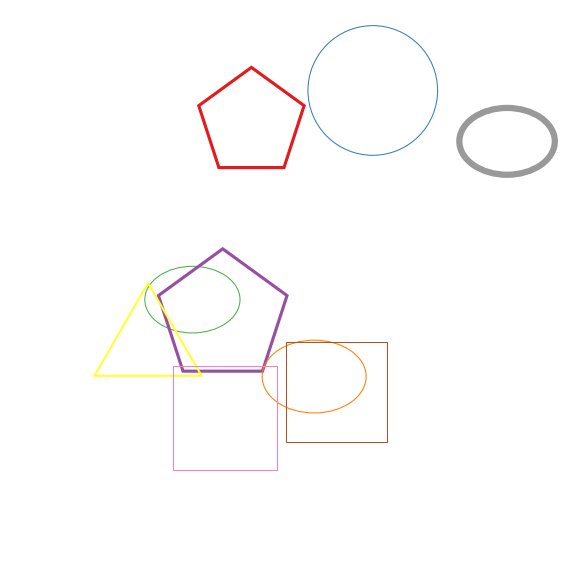[{"shape": "pentagon", "thickness": 1.5, "radius": 0.48, "center": [0.435, 0.787]}, {"shape": "circle", "thickness": 0.5, "radius": 0.56, "center": [0.645, 0.842]}, {"shape": "oval", "thickness": 0.5, "radius": 0.41, "center": [0.333, 0.48]}, {"shape": "pentagon", "thickness": 1.5, "radius": 0.59, "center": [0.386, 0.451]}, {"shape": "oval", "thickness": 0.5, "radius": 0.45, "center": [0.544, 0.347]}, {"shape": "triangle", "thickness": 1, "radius": 0.54, "center": [0.256, 0.402]}, {"shape": "square", "thickness": 0.5, "radius": 0.43, "center": [0.583, 0.32]}, {"shape": "square", "thickness": 0.5, "radius": 0.45, "center": [0.389, 0.275]}, {"shape": "oval", "thickness": 3, "radius": 0.41, "center": [0.878, 0.754]}]